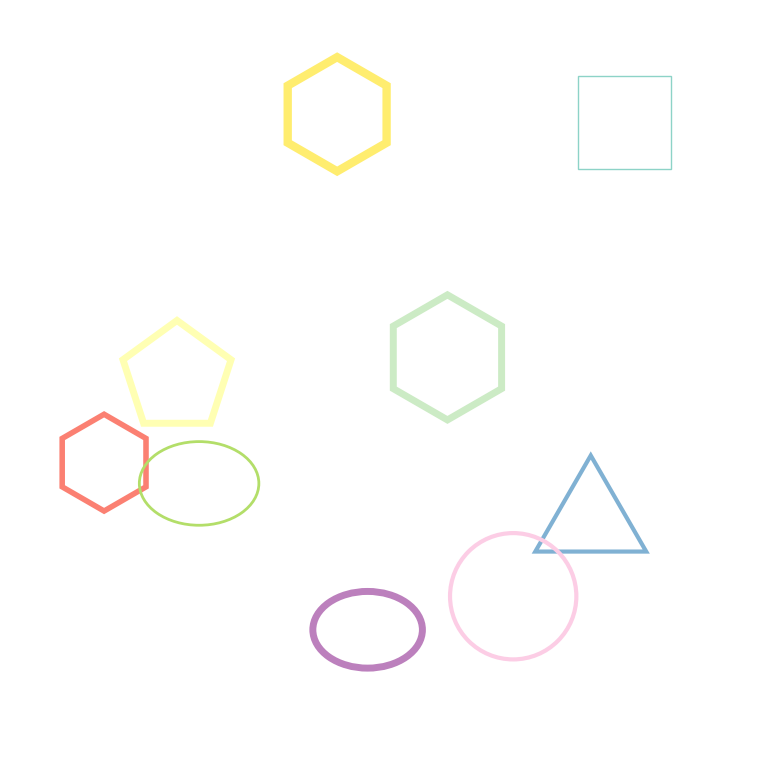[{"shape": "square", "thickness": 0.5, "radius": 0.3, "center": [0.811, 0.841]}, {"shape": "pentagon", "thickness": 2.5, "radius": 0.37, "center": [0.23, 0.51]}, {"shape": "hexagon", "thickness": 2, "radius": 0.31, "center": [0.135, 0.399]}, {"shape": "triangle", "thickness": 1.5, "radius": 0.42, "center": [0.767, 0.325]}, {"shape": "oval", "thickness": 1, "radius": 0.39, "center": [0.259, 0.372]}, {"shape": "circle", "thickness": 1.5, "radius": 0.41, "center": [0.666, 0.226]}, {"shape": "oval", "thickness": 2.5, "radius": 0.36, "center": [0.477, 0.182]}, {"shape": "hexagon", "thickness": 2.5, "radius": 0.41, "center": [0.581, 0.536]}, {"shape": "hexagon", "thickness": 3, "radius": 0.37, "center": [0.438, 0.852]}]